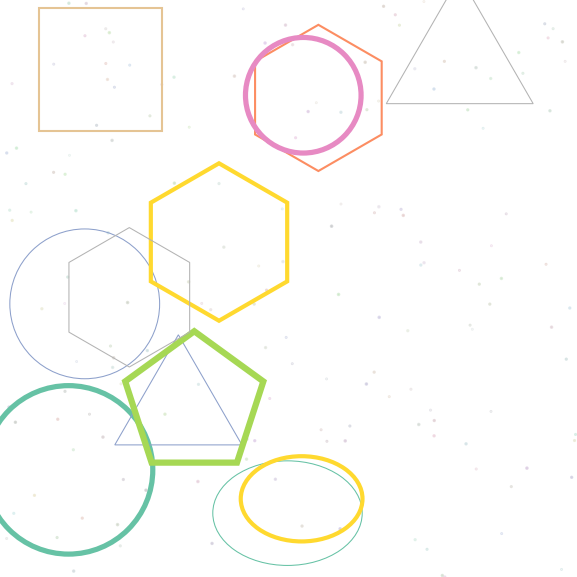[{"shape": "circle", "thickness": 2.5, "radius": 0.73, "center": [0.119, 0.186]}, {"shape": "oval", "thickness": 0.5, "radius": 0.65, "center": [0.498, 0.111]}, {"shape": "hexagon", "thickness": 1, "radius": 0.63, "center": [0.551, 0.83]}, {"shape": "triangle", "thickness": 0.5, "radius": 0.64, "center": [0.309, 0.292]}, {"shape": "circle", "thickness": 0.5, "radius": 0.65, "center": [0.147, 0.473]}, {"shape": "circle", "thickness": 2.5, "radius": 0.5, "center": [0.525, 0.834]}, {"shape": "pentagon", "thickness": 3, "radius": 0.63, "center": [0.336, 0.3]}, {"shape": "hexagon", "thickness": 2, "radius": 0.68, "center": [0.379, 0.58]}, {"shape": "oval", "thickness": 2, "radius": 0.53, "center": [0.522, 0.135]}, {"shape": "square", "thickness": 1, "radius": 0.53, "center": [0.174, 0.878]}, {"shape": "triangle", "thickness": 0.5, "radius": 0.73, "center": [0.796, 0.893]}, {"shape": "hexagon", "thickness": 0.5, "radius": 0.6, "center": [0.224, 0.484]}]